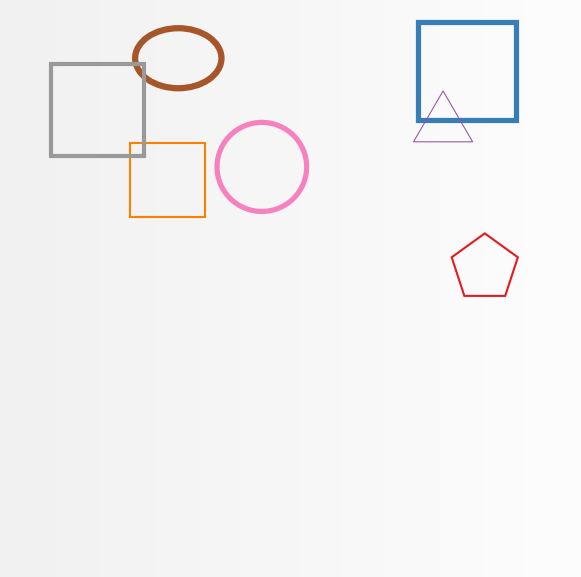[{"shape": "pentagon", "thickness": 1, "radius": 0.3, "center": [0.834, 0.535]}, {"shape": "square", "thickness": 2.5, "radius": 0.42, "center": [0.804, 0.876]}, {"shape": "triangle", "thickness": 0.5, "radius": 0.29, "center": [0.762, 0.783]}, {"shape": "square", "thickness": 1, "radius": 0.32, "center": [0.288, 0.687]}, {"shape": "oval", "thickness": 3, "radius": 0.37, "center": [0.307, 0.898]}, {"shape": "circle", "thickness": 2.5, "radius": 0.39, "center": [0.45, 0.71]}, {"shape": "square", "thickness": 2, "radius": 0.4, "center": [0.168, 0.809]}]